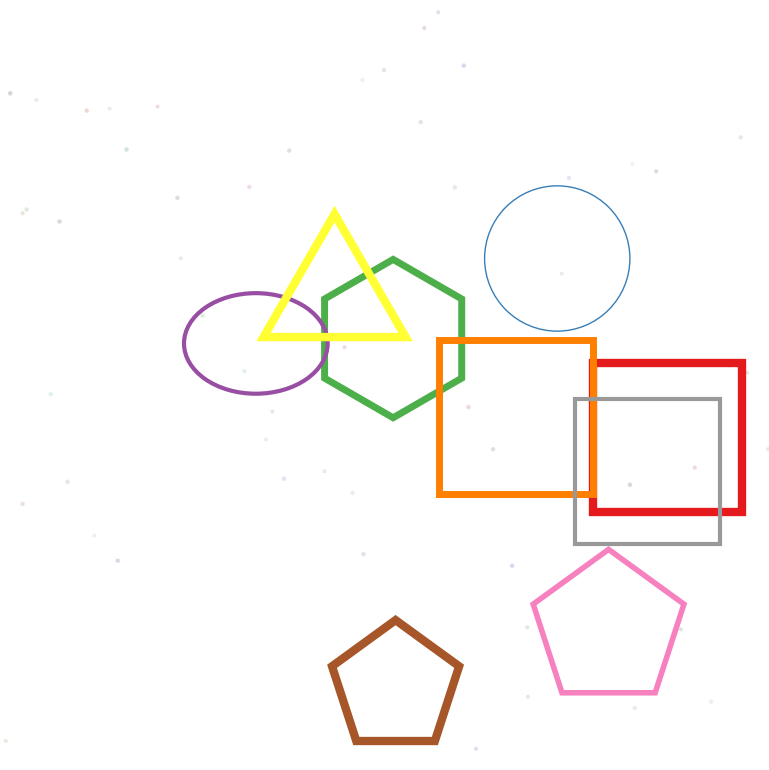[{"shape": "square", "thickness": 3, "radius": 0.48, "center": [0.867, 0.432]}, {"shape": "circle", "thickness": 0.5, "radius": 0.47, "center": [0.724, 0.664]}, {"shape": "hexagon", "thickness": 2.5, "radius": 0.51, "center": [0.511, 0.56]}, {"shape": "oval", "thickness": 1.5, "radius": 0.47, "center": [0.332, 0.554]}, {"shape": "square", "thickness": 2.5, "radius": 0.5, "center": [0.67, 0.458]}, {"shape": "triangle", "thickness": 3, "radius": 0.53, "center": [0.434, 0.615]}, {"shape": "pentagon", "thickness": 3, "radius": 0.43, "center": [0.514, 0.108]}, {"shape": "pentagon", "thickness": 2, "radius": 0.51, "center": [0.79, 0.184]}, {"shape": "square", "thickness": 1.5, "radius": 0.47, "center": [0.841, 0.388]}]